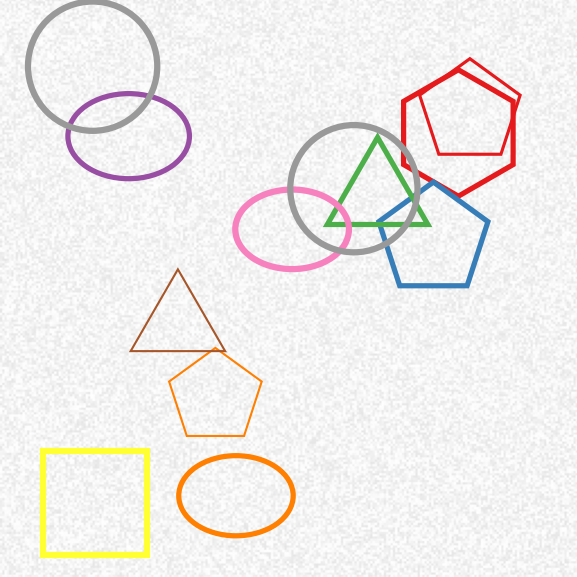[{"shape": "hexagon", "thickness": 2.5, "radius": 0.55, "center": [0.794, 0.769]}, {"shape": "pentagon", "thickness": 1.5, "radius": 0.46, "center": [0.814, 0.806]}, {"shape": "pentagon", "thickness": 2.5, "radius": 0.5, "center": [0.75, 0.585]}, {"shape": "triangle", "thickness": 2.5, "radius": 0.5, "center": [0.654, 0.661]}, {"shape": "oval", "thickness": 2.5, "radius": 0.53, "center": [0.223, 0.763]}, {"shape": "oval", "thickness": 2.5, "radius": 0.5, "center": [0.409, 0.141]}, {"shape": "pentagon", "thickness": 1, "radius": 0.42, "center": [0.373, 0.312]}, {"shape": "square", "thickness": 3, "radius": 0.45, "center": [0.165, 0.128]}, {"shape": "triangle", "thickness": 1, "radius": 0.47, "center": [0.308, 0.438]}, {"shape": "oval", "thickness": 3, "radius": 0.49, "center": [0.506, 0.602]}, {"shape": "circle", "thickness": 3, "radius": 0.55, "center": [0.613, 0.672]}, {"shape": "circle", "thickness": 3, "radius": 0.56, "center": [0.16, 0.885]}]